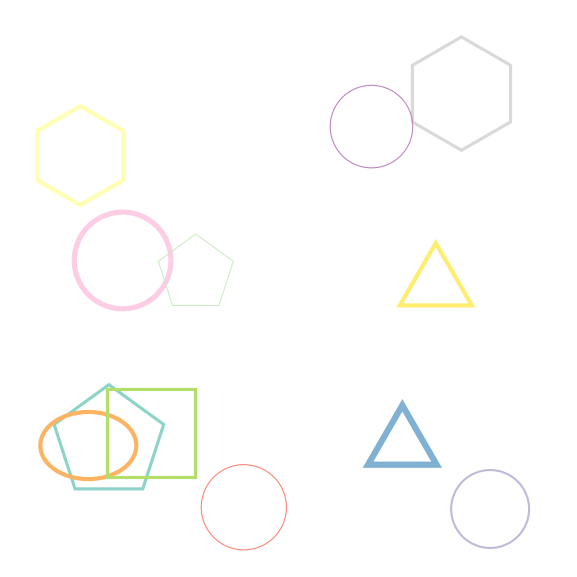[{"shape": "pentagon", "thickness": 1.5, "radius": 0.5, "center": [0.189, 0.233]}, {"shape": "hexagon", "thickness": 2, "radius": 0.43, "center": [0.139, 0.73]}, {"shape": "circle", "thickness": 1, "radius": 0.34, "center": [0.849, 0.118]}, {"shape": "circle", "thickness": 0.5, "radius": 0.37, "center": [0.422, 0.121]}, {"shape": "triangle", "thickness": 3, "radius": 0.34, "center": [0.697, 0.229]}, {"shape": "oval", "thickness": 2, "radius": 0.42, "center": [0.153, 0.228]}, {"shape": "square", "thickness": 1.5, "radius": 0.38, "center": [0.262, 0.249]}, {"shape": "circle", "thickness": 2.5, "radius": 0.42, "center": [0.212, 0.548]}, {"shape": "hexagon", "thickness": 1.5, "radius": 0.49, "center": [0.799, 0.837]}, {"shape": "circle", "thickness": 0.5, "radius": 0.36, "center": [0.643, 0.78]}, {"shape": "pentagon", "thickness": 0.5, "radius": 0.34, "center": [0.339, 0.526]}, {"shape": "triangle", "thickness": 2, "radius": 0.36, "center": [0.755, 0.506]}]